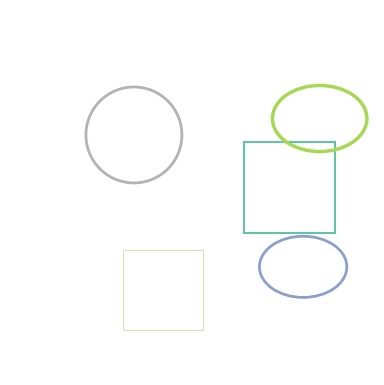[{"shape": "square", "thickness": 1.5, "radius": 0.59, "center": [0.752, 0.514]}, {"shape": "oval", "thickness": 2, "radius": 0.57, "center": [0.787, 0.307]}, {"shape": "oval", "thickness": 2.5, "radius": 0.61, "center": [0.83, 0.692]}, {"shape": "square", "thickness": 0.5, "radius": 0.52, "center": [0.423, 0.246]}, {"shape": "circle", "thickness": 2, "radius": 0.62, "center": [0.348, 0.649]}]